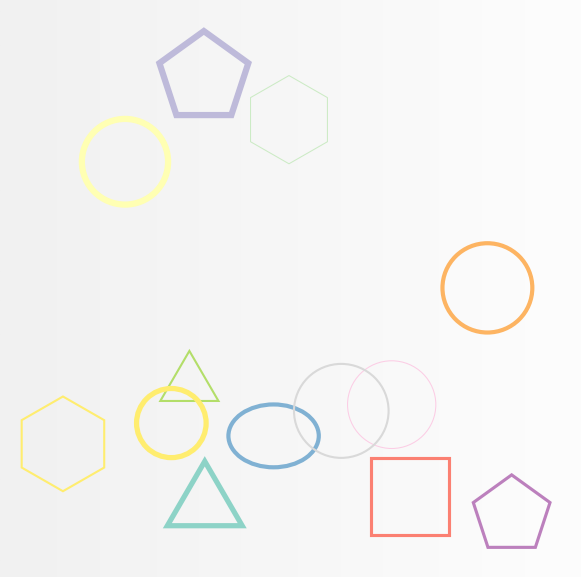[{"shape": "triangle", "thickness": 2.5, "radius": 0.37, "center": [0.352, 0.126]}, {"shape": "circle", "thickness": 3, "radius": 0.37, "center": [0.215, 0.719]}, {"shape": "pentagon", "thickness": 3, "radius": 0.4, "center": [0.351, 0.865]}, {"shape": "square", "thickness": 1.5, "radius": 0.33, "center": [0.706, 0.139]}, {"shape": "oval", "thickness": 2, "radius": 0.39, "center": [0.471, 0.244]}, {"shape": "circle", "thickness": 2, "radius": 0.39, "center": [0.839, 0.501]}, {"shape": "triangle", "thickness": 1, "radius": 0.29, "center": [0.326, 0.334]}, {"shape": "circle", "thickness": 0.5, "radius": 0.38, "center": [0.674, 0.298]}, {"shape": "circle", "thickness": 1, "radius": 0.41, "center": [0.587, 0.288]}, {"shape": "pentagon", "thickness": 1.5, "radius": 0.35, "center": [0.88, 0.107]}, {"shape": "hexagon", "thickness": 0.5, "radius": 0.38, "center": [0.497, 0.792]}, {"shape": "circle", "thickness": 2.5, "radius": 0.3, "center": [0.295, 0.267]}, {"shape": "hexagon", "thickness": 1, "radius": 0.41, "center": [0.108, 0.231]}]